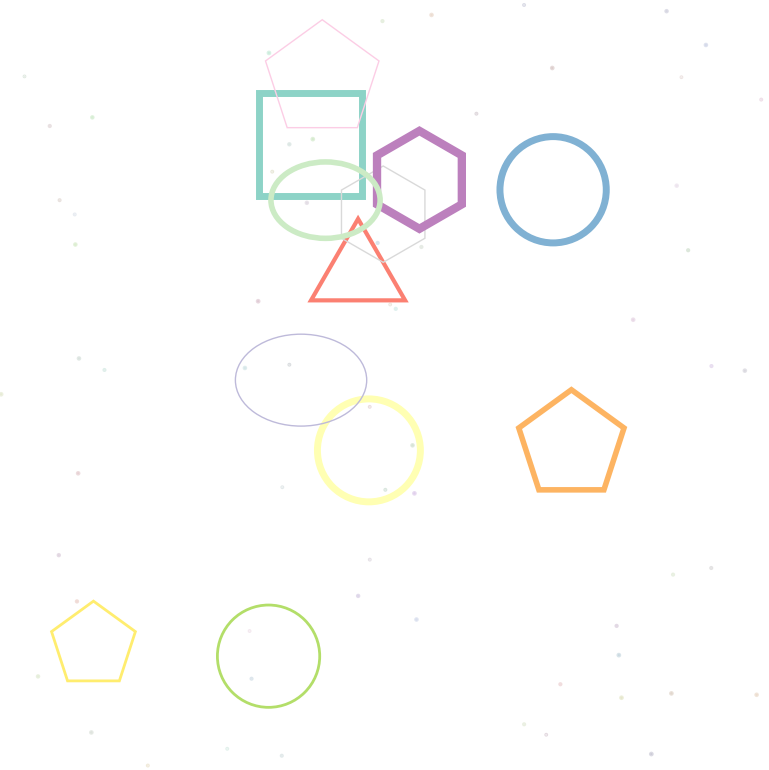[{"shape": "square", "thickness": 2.5, "radius": 0.33, "center": [0.403, 0.812]}, {"shape": "circle", "thickness": 2.5, "radius": 0.33, "center": [0.479, 0.415]}, {"shape": "oval", "thickness": 0.5, "radius": 0.43, "center": [0.391, 0.506]}, {"shape": "triangle", "thickness": 1.5, "radius": 0.35, "center": [0.465, 0.645]}, {"shape": "circle", "thickness": 2.5, "radius": 0.35, "center": [0.718, 0.754]}, {"shape": "pentagon", "thickness": 2, "radius": 0.36, "center": [0.742, 0.422]}, {"shape": "circle", "thickness": 1, "radius": 0.33, "center": [0.349, 0.148]}, {"shape": "pentagon", "thickness": 0.5, "radius": 0.39, "center": [0.418, 0.897]}, {"shape": "hexagon", "thickness": 0.5, "radius": 0.31, "center": [0.498, 0.722]}, {"shape": "hexagon", "thickness": 3, "radius": 0.32, "center": [0.545, 0.766]}, {"shape": "oval", "thickness": 2, "radius": 0.35, "center": [0.423, 0.74]}, {"shape": "pentagon", "thickness": 1, "radius": 0.29, "center": [0.121, 0.162]}]